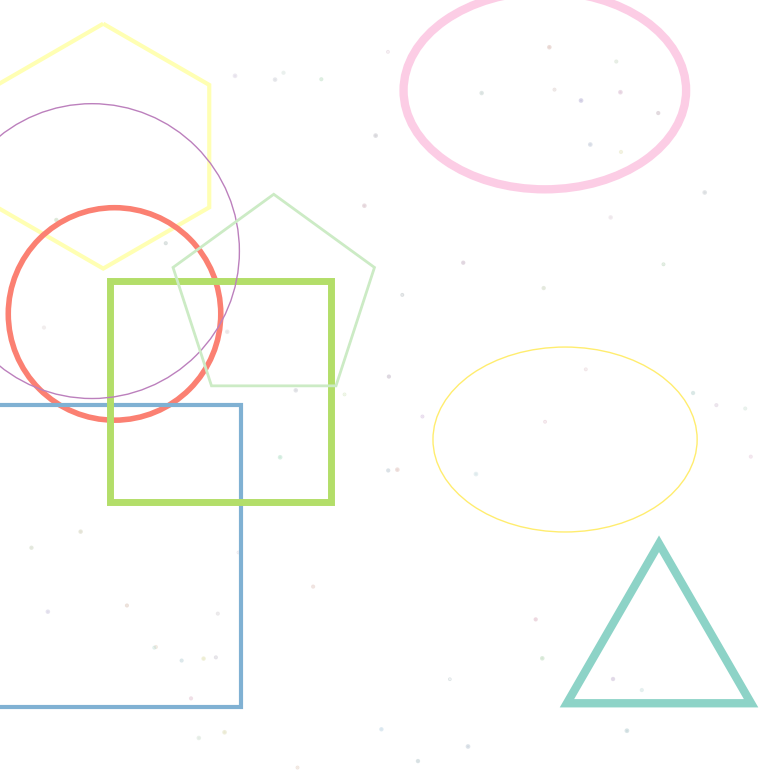[{"shape": "triangle", "thickness": 3, "radius": 0.69, "center": [0.856, 0.156]}, {"shape": "hexagon", "thickness": 1.5, "radius": 0.8, "center": [0.134, 0.81]}, {"shape": "circle", "thickness": 2, "radius": 0.69, "center": [0.149, 0.592]}, {"shape": "square", "thickness": 1.5, "radius": 0.98, "center": [0.117, 0.278]}, {"shape": "square", "thickness": 2.5, "radius": 0.72, "center": [0.286, 0.492]}, {"shape": "oval", "thickness": 3, "radius": 0.92, "center": [0.708, 0.883]}, {"shape": "circle", "thickness": 0.5, "radius": 0.96, "center": [0.119, 0.674]}, {"shape": "pentagon", "thickness": 1, "radius": 0.69, "center": [0.356, 0.61]}, {"shape": "oval", "thickness": 0.5, "radius": 0.86, "center": [0.734, 0.429]}]